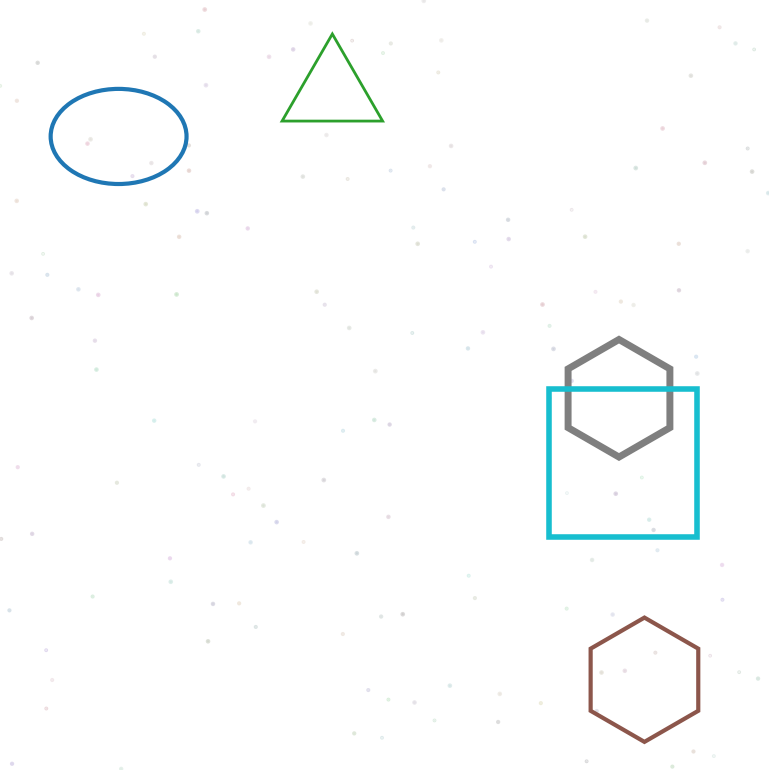[{"shape": "oval", "thickness": 1.5, "radius": 0.44, "center": [0.154, 0.823]}, {"shape": "triangle", "thickness": 1, "radius": 0.38, "center": [0.432, 0.88]}, {"shape": "hexagon", "thickness": 1.5, "radius": 0.4, "center": [0.837, 0.117]}, {"shape": "hexagon", "thickness": 2.5, "radius": 0.38, "center": [0.804, 0.483]}, {"shape": "square", "thickness": 2, "radius": 0.48, "center": [0.809, 0.399]}]